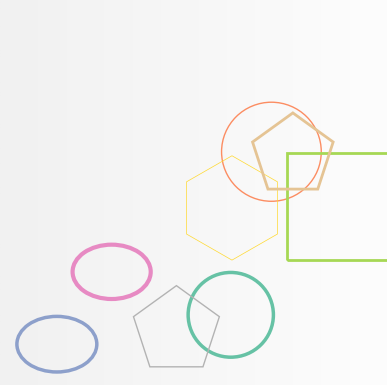[{"shape": "circle", "thickness": 2.5, "radius": 0.55, "center": [0.596, 0.182]}, {"shape": "circle", "thickness": 1, "radius": 0.64, "center": [0.7, 0.606]}, {"shape": "oval", "thickness": 2.5, "radius": 0.52, "center": [0.147, 0.106]}, {"shape": "oval", "thickness": 3, "radius": 0.5, "center": [0.288, 0.294]}, {"shape": "square", "thickness": 2, "radius": 0.7, "center": [0.879, 0.463]}, {"shape": "hexagon", "thickness": 0.5, "radius": 0.68, "center": [0.599, 0.46]}, {"shape": "pentagon", "thickness": 2, "radius": 0.55, "center": [0.756, 0.597]}, {"shape": "pentagon", "thickness": 1, "radius": 0.58, "center": [0.455, 0.141]}]